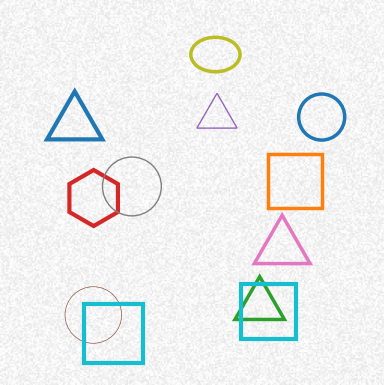[{"shape": "triangle", "thickness": 3, "radius": 0.42, "center": [0.194, 0.679]}, {"shape": "circle", "thickness": 2.5, "radius": 0.3, "center": [0.836, 0.696]}, {"shape": "square", "thickness": 2.5, "radius": 0.35, "center": [0.765, 0.53]}, {"shape": "triangle", "thickness": 2.5, "radius": 0.37, "center": [0.675, 0.207]}, {"shape": "hexagon", "thickness": 3, "radius": 0.36, "center": [0.243, 0.486]}, {"shape": "triangle", "thickness": 1, "radius": 0.3, "center": [0.564, 0.697]}, {"shape": "circle", "thickness": 0.5, "radius": 0.37, "center": [0.242, 0.182]}, {"shape": "triangle", "thickness": 2.5, "radius": 0.42, "center": [0.733, 0.357]}, {"shape": "circle", "thickness": 1, "radius": 0.38, "center": [0.343, 0.516]}, {"shape": "oval", "thickness": 2.5, "radius": 0.32, "center": [0.559, 0.858]}, {"shape": "square", "thickness": 3, "radius": 0.36, "center": [0.698, 0.191]}, {"shape": "square", "thickness": 3, "radius": 0.38, "center": [0.296, 0.135]}]